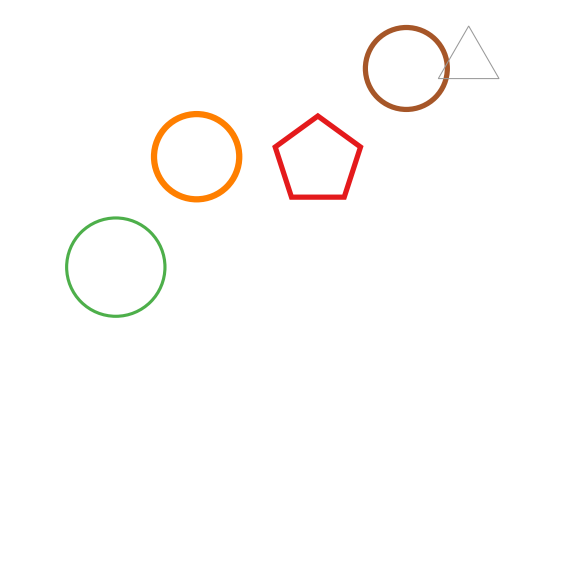[{"shape": "pentagon", "thickness": 2.5, "radius": 0.39, "center": [0.55, 0.721]}, {"shape": "circle", "thickness": 1.5, "radius": 0.43, "center": [0.201, 0.537]}, {"shape": "circle", "thickness": 3, "radius": 0.37, "center": [0.34, 0.728]}, {"shape": "circle", "thickness": 2.5, "radius": 0.35, "center": [0.704, 0.881]}, {"shape": "triangle", "thickness": 0.5, "radius": 0.3, "center": [0.812, 0.893]}]